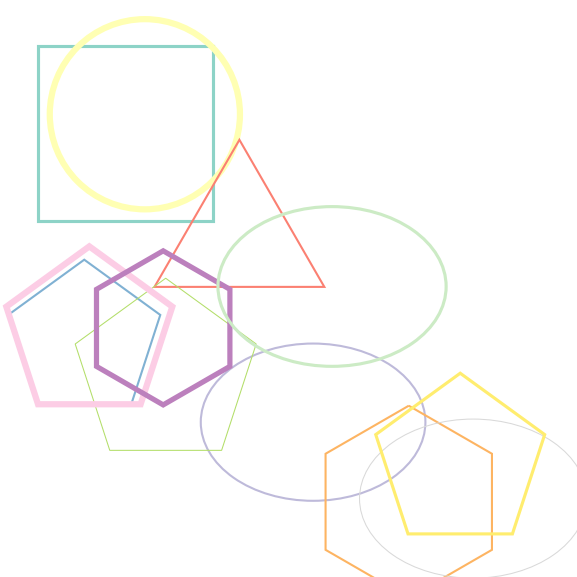[{"shape": "square", "thickness": 1.5, "radius": 0.76, "center": [0.217, 0.768]}, {"shape": "circle", "thickness": 3, "radius": 0.82, "center": [0.251, 0.801]}, {"shape": "oval", "thickness": 1, "radius": 0.97, "center": [0.542, 0.268]}, {"shape": "triangle", "thickness": 1, "radius": 0.85, "center": [0.415, 0.587]}, {"shape": "pentagon", "thickness": 1, "radius": 0.69, "center": [0.146, 0.411]}, {"shape": "hexagon", "thickness": 1, "radius": 0.83, "center": [0.708, 0.13]}, {"shape": "pentagon", "thickness": 0.5, "radius": 0.82, "center": [0.287, 0.353]}, {"shape": "pentagon", "thickness": 3, "radius": 0.76, "center": [0.155, 0.421]}, {"shape": "oval", "thickness": 0.5, "radius": 0.98, "center": [0.819, 0.136]}, {"shape": "hexagon", "thickness": 2.5, "radius": 0.67, "center": [0.283, 0.431]}, {"shape": "oval", "thickness": 1.5, "radius": 0.99, "center": [0.575, 0.503]}, {"shape": "pentagon", "thickness": 1.5, "radius": 0.77, "center": [0.797, 0.199]}]